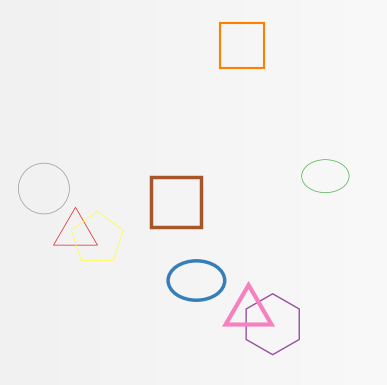[{"shape": "triangle", "thickness": 0.5, "radius": 0.33, "center": [0.195, 0.396]}, {"shape": "oval", "thickness": 2.5, "radius": 0.37, "center": [0.507, 0.271]}, {"shape": "oval", "thickness": 0.5, "radius": 0.31, "center": [0.84, 0.542]}, {"shape": "hexagon", "thickness": 1, "radius": 0.4, "center": [0.704, 0.158]}, {"shape": "square", "thickness": 1.5, "radius": 0.29, "center": [0.625, 0.882]}, {"shape": "pentagon", "thickness": 0.5, "radius": 0.35, "center": [0.251, 0.38]}, {"shape": "square", "thickness": 2.5, "radius": 0.32, "center": [0.454, 0.475]}, {"shape": "triangle", "thickness": 3, "radius": 0.34, "center": [0.641, 0.191]}, {"shape": "circle", "thickness": 0.5, "radius": 0.33, "center": [0.113, 0.51]}]